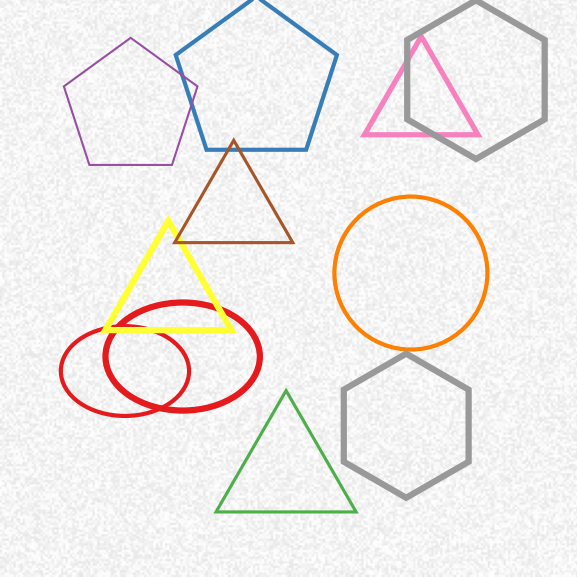[{"shape": "oval", "thickness": 2, "radius": 0.56, "center": [0.216, 0.357]}, {"shape": "oval", "thickness": 3, "radius": 0.67, "center": [0.316, 0.382]}, {"shape": "pentagon", "thickness": 2, "radius": 0.73, "center": [0.444, 0.859]}, {"shape": "triangle", "thickness": 1.5, "radius": 0.7, "center": [0.495, 0.183]}, {"shape": "pentagon", "thickness": 1, "radius": 0.61, "center": [0.226, 0.812]}, {"shape": "circle", "thickness": 2, "radius": 0.66, "center": [0.712, 0.526]}, {"shape": "triangle", "thickness": 3, "radius": 0.63, "center": [0.292, 0.491]}, {"shape": "triangle", "thickness": 1.5, "radius": 0.59, "center": [0.405, 0.638]}, {"shape": "triangle", "thickness": 2.5, "radius": 0.57, "center": [0.729, 0.823]}, {"shape": "hexagon", "thickness": 3, "radius": 0.62, "center": [0.703, 0.262]}, {"shape": "hexagon", "thickness": 3, "radius": 0.69, "center": [0.824, 0.861]}]